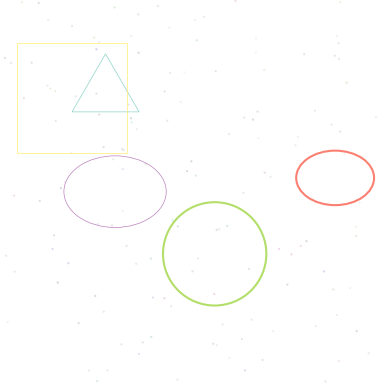[{"shape": "triangle", "thickness": 0.5, "radius": 0.5, "center": [0.274, 0.76]}, {"shape": "oval", "thickness": 1.5, "radius": 0.51, "center": [0.87, 0.538]}, {"shape": "circle", "thickness": 1.5, "radius": 0.67, "center": [0.558, 0.341]}, {"shape": "oval", "thickness": 0.5, "radius": 0.66, "center": [0.299, 0.502]}, {"shape": "square", "thickness": 0.5, "radius": 0.71, "center": [0.186, 0.746]}]